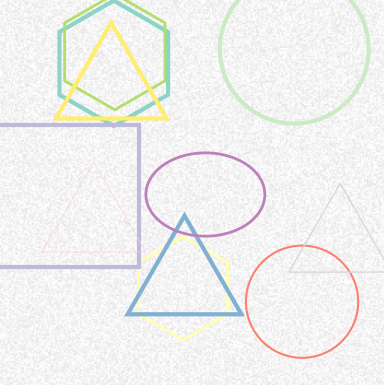[{"shape": "hexagon", "thickness": 3, "radius": 0.81, "center": [0.296, 0.836]}, {"shape": "hexagon", "thickness": 2, "radius": 0.67, "center": [0.475, 0.251]}, {"shape": "square", "thickness": 3, "radius": 0.93, "center": [0.175, 0.491]}, {"shape": "circle", "thickness": 1.5, "radius": 0.73, "center": [0.785, 0.216]}, {"shape": "triangle", "thickness": 3, "radius": 0.85, "center": [0.479, 0.269]}, {"shape": "hexagon", "thickness": 2, "radius": 0.75, "center": [0.298, 0.865]}, {"shape": "triangle", "thickness": 0.5, "radius": 0.78, "center": [0.243, 0.423]}, {"shape": "triangle", "thickness": 1, "radius": 0.77, "center": [0.883, 0.37]}, {"shape": "oval", "thickness": 2, "radius": 0.77, "center": [0.533, 0.495]}, {"shape": "circle", "thickness": 3, "radius": 0.97, "center": [0.764, 0.872]}, {"shape": "triangle", "thickness": 3, "radius": 0.83, "center": [0.289, 0.775]}]